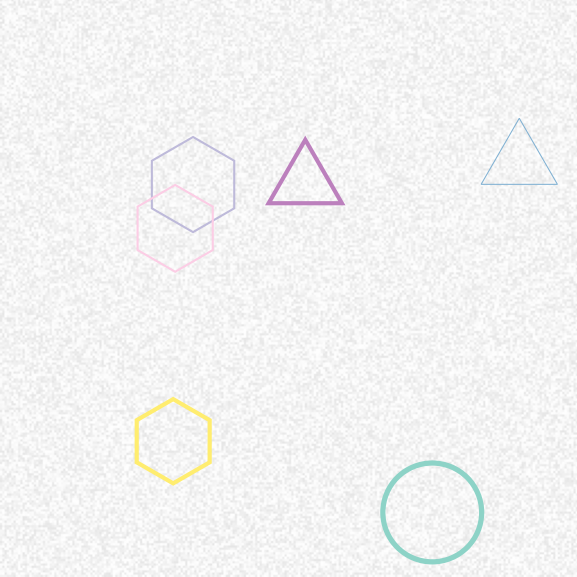[{"shape": "circle", "thickness": 2.5, "radius": 0.43, "center": [0.748, 0.112]}, {"shape": "hexagon", "thickness": 1, "radius": 0.41, "center": [0.334, 0.68]}, {"shape": "triangle", "thickness": 0.5, "radius": 0.38, "center": [0.899, 0.718]}, {"shape": "hexagon", "thickness": 1, "radius": 0.38, "center": [0.303, 0.604]}, {"shape": "triangle", "thickness": 2, "radius": 0.37, "center": [0.529, 0.684]}, {"shape": "hexagon", "thickness": 2, "radius": 0.36, "center": [0.3, 0.235]}]